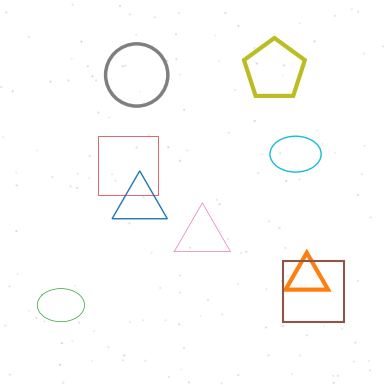[{"shape": "triangle", "thickness": 1, "radius": 0.41, "center": [0.363, 0.473]}, {"shape": "triangle", "thickness": 3, "radius": 0.32, "center": [0.797, 0.28]}, {"shape": "oval", "thickness": 0.5, "radius": 0.31, "center": [0.158, 0.207]}, {"shape": "square", "thickness": 0.5, "radius": 0.39, "center": [0.333, 0.571]}, {"shape": "square", "thickness": 1.5, "radius": 0.4, "center": [0.813, 0.244]}, {"shape": "triangle", "thickness": 0.5, "radius": 0.42, "center": [0.526, 0.389]}, {"shape": "circle", "thickness": 2.5, "radius": 0.4, "center": [0.355, 0.805]}, {"shape": "pentagon", "thickness": 3, "radius": 0.42, "center": [0.713, 0.818]}, {"shape": "oval", "thickness": 1, "radius": 0.33, "center": [0.768, 0.6]}]